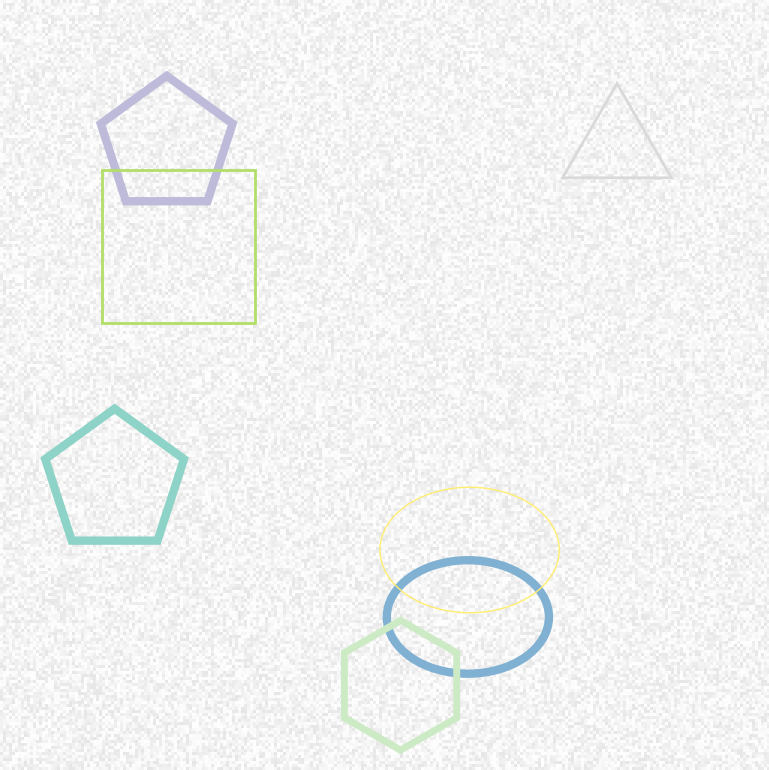[{"shape": "pentagon", "thickness": 3, "radius": 0.47, "center": [0.149, 0.375]}, {"shape": "pentagon", "thickness": 3, "radius": 0.45, "center": [0.216, 0.811]}, {"shape": "oval", "thickness": 3, "radius": 0.53, "center": [0.608, 0.199]}, {"shape": "square", "thickness": 1, "radius": 0.5, "center": [0.232, 0.68]}, {"shape": "triangle", "thickness": 1, "radius": 0.41, "center": [0.801, 0.81]}, {"shape": "hexagon", "thickness": 2.5, "radius": 0.42, "center": [0.52, 0.11]}, {"shape": "oval", "thickness": 0.5, "radius": 0.58, "center": [0.61, 0.286]}]